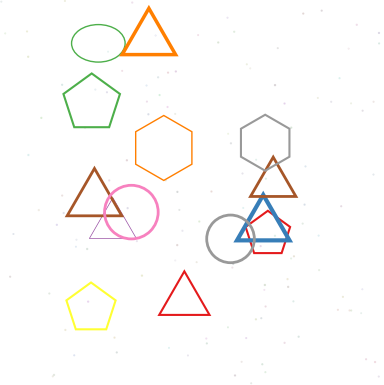[{"shape": "triangle", "thickness": 1.5, "radius": 0.38, "center": [0.479, 0.22]}, {"shape": "pentagon", "thickness": 1.5, "radius": 0.3, "center": [0.696, 0.392]}, {"shape": "triangle", "thickness": 3, "radius": 0.39, "center": [0.684, 0.415]}, {"shape": "pentagon", "thickness": 1.5, "radius": 0.39, "center": [0.238, 0.732]}, {"shape": "oval", "thickness": 1, "radius": 0.35, "center": [0.255, 0.887]}, {"shape": "triangle", "thickness": 0.5, "radius": 0.35, "center": [0.293, 0.416]}, {"shape": "hexagon", "thickness": 1, "radius": 0.42, "center": [0.425, 0.616]}, {"shape": "triangle", "thickness": 2.5, "radius": 0.4, "center": [0.387, 0.898]}, {"shape": "pentagon", "thickness": 1.5, "radius": 0.34, "center": [0.236, 0.199]}, {"shape": "triangle", "thickness": 2, "radius": 0.41, "center": [0.245, 0.48]}, {"shape": "triangle", "thickness": 2, "radius": 0.34, "center": [0.71, 0.524]}, {"shape": "circle", "thickness": 2, "radius": 0.35, "center": [0.341, 0.449]}, {"shape": "hexagon", "thickness": 1.5, "radius": 0.36, "center": [0.689, 0.629]}, {"shape": "circle", "thickness": 2, "radius": 0.31, "center": [0.599, 0.38]}]